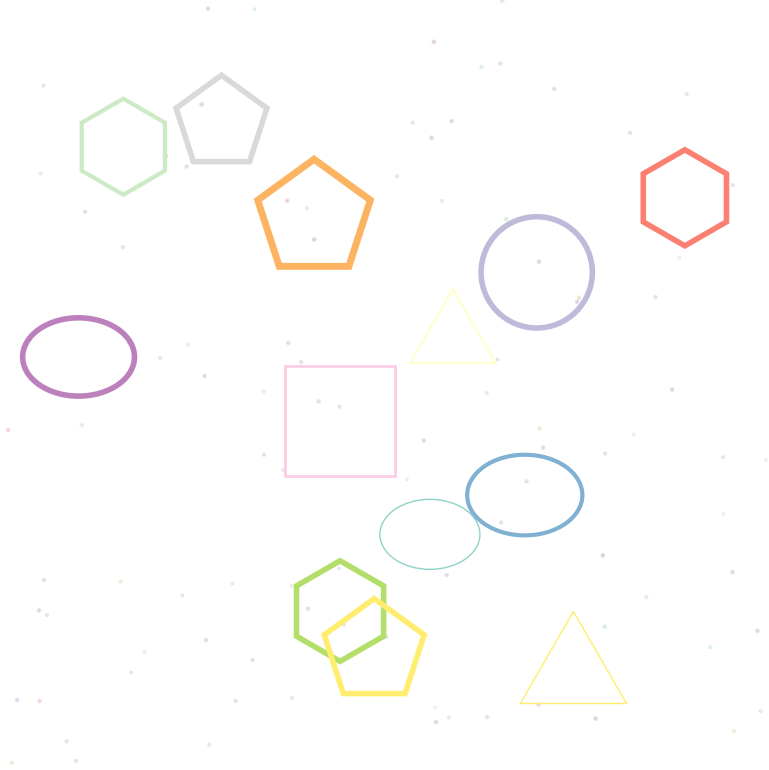[{"shape": "oval", "thickness": 0.5, "radius": 0.32, "center": [0.558, 0.306]}, {"shape": "triangle", "thickness": 0.5, "radius": 0.32, "center": [0.588, 0.561]}, {"shape": "circle", "thickness": 2, "radius": 0.36, "center": [0.697, 0.646]}, {"shape": "hexagon", "thickness": 2, "radius": 0.31, "center": [0.889, 0.743]}, {"shape": "oval", "thickness": 1.5, "radius": 0.37, "center": [0.682, 0.357]}, {"shape": "pentagon", "thickness": 2.5, "radius": 0.38, "center": [0.408, 0.716]}, {"shape": "hexagon", "thickness": 2, "radius": 0.33, "center": [0.442, 0.206]}, {"shape": "square", "thickness": 1, "radius": 0.36, "center": [0.441, 0.453]}, {"shape": "pentagon", "thickness": 2, "radius": 0.31, "center": [0.288, 0.84]}, {"shape": "oval", "thickness": 2, "radius": 0.36, "center": [0.102, 0.536]}, {"shape": "hexagon", "thickness": 1.5, "radius": 0.31, "center": [0.16, 0.809]}, {"shape": "triangle", "thickness": 0.5, "radius": 0.4, "center": [0.745, 0.126]}, {"shape": "pentagon", "thickness": 2, "radius": 0.34, "center": [0.486, 0.154]}]